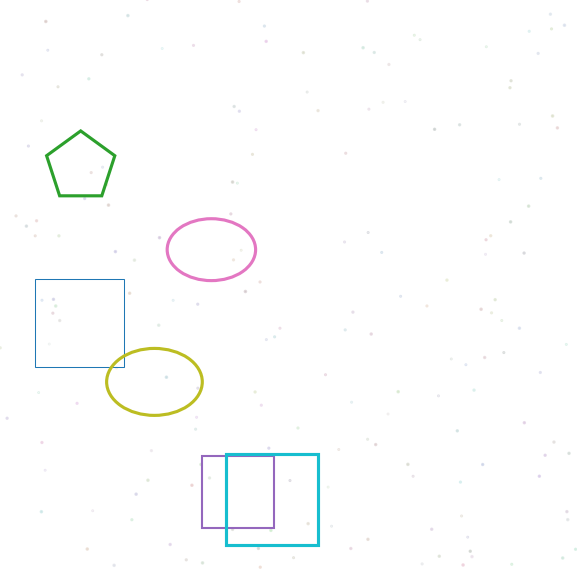[{"shape": "square", "thickness": 0.5, "radius": 0.38, "center": [0.137, 0.44]}, {"shape": "pentagon", "thickness": 1.5, "radius": 0.31, "center": [0.14, 0.71]}, {"shape": "square", "thickness": 1, "radius": 0.31, "center": [0.412, 0.148]}, {"shape": "oval", "thickness": 1.5, "radius": 0.38, "center": [0.366, 0.567]}, {"shape": "oval", "thickness": 1.5, "radius": 0.41, "center": [0.267, 0.338]}, {"shape": "square", "thickness": 1.5, "radius": 0.4, "center": [0.471, 0.134]}]